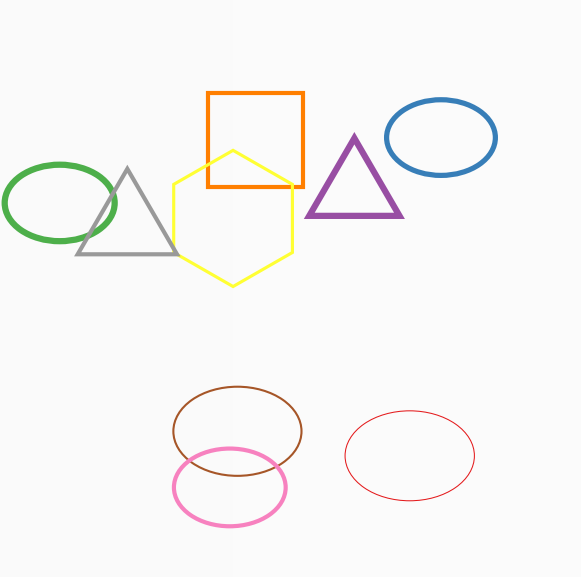[{"shape": "oval", "thickness": 0.5, "radius": 0.56, "center": [0.705, 0.21]}, {"shape": "oval", "thickness": 2.5, "radius": 0.47, "center": [0.759, 0.761]}, {"shape": "oval", "thickness": 3, "radius": 0.47, "center": [0.103, 0.648]}, {"shape": "triangle", "thickness": 3, "radius": 0.45, "center": [0.61, 0.67]}, {"shape": "square", "thickness": 2, "radius": 0.41, "center": [0.44, 0.757]}, {"shape": "hexagon", "thickness": 1.5, "radius": 0.59, "center": [0.401, 0.621]}, {"shape": "oval", "thickness": 1, "radius": 0.55, "center": [0.408, 0.252]}, {"shape": "oval", "thickness": 2, "radius": 0.48, "center": [0.395, 0.155]}, {"shape": "triangle", "thickness": 2, "radius": 0.49, "center": [0.219, 0.608]}]